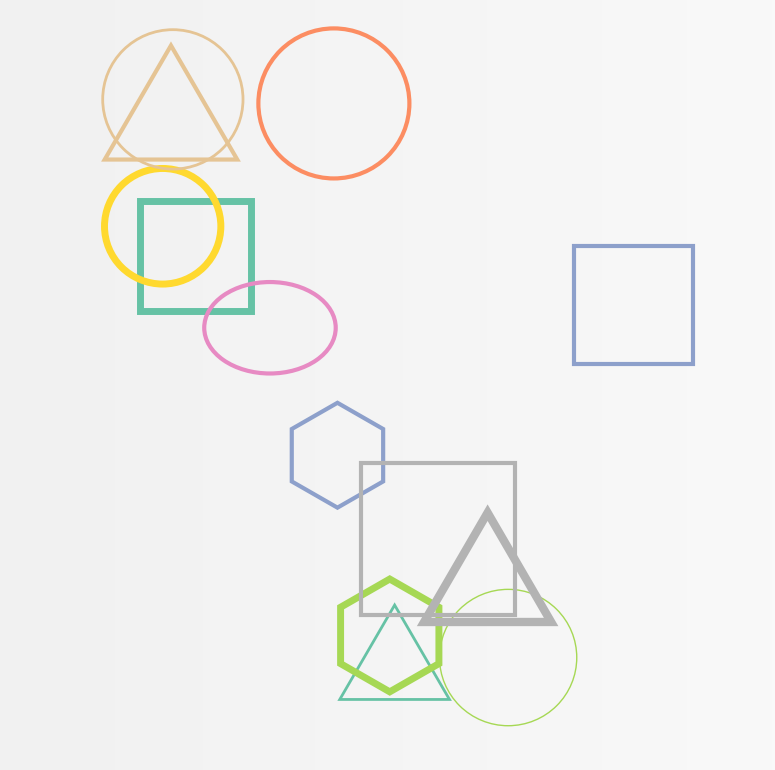[{"shape": "square", "thickness": 2.5, "radius": 0.36, "center": [0.252, 0.667]}, {"shape": "triangle", "thickness": 1, "radius": 0.41, "center": [0.509, 0.132]}, {"shape": "circle", "thickness": 1.5, "radius": 0.49, "center": [0.431, 0.866]}, {"shape": "hexagon", "thickness": 1.5, "radius": 0.34, "center": [0.435, 0.409]}, {"shape": "square", "thickness": 1.5, "radius": 0.38, "center": [0.818, 0.604]}, {"shape": "oval", "thickness": 1.5, "radius": 0.42, "center": [0.348, 0.574]}, {"shape": "circle", "thickness": 0.5, "radius": 0.44, "center": [0.656, 0.146]}, {"shape": "hexagon", "thickness": 2.5, "radius": 0.37, "center": [0.503, 0.175]}, {"shape": "circle", "thickness": 2.5, "radius": 0.38, "center": [0.21, 0.706]}, {"shape": "triangle", "thickness": 1.5, "radius": 0.49, "center": [0.221, 0.842]}, {"shape": "circle", "thickness": 1, "radius": 0.45, "center": [0.223, 0.871]}, {"shape": "square", "thickness": 1.5, "radius": 0.5, "center": [0.565, 0.3]}, {"shape": "triangle", "thickness": 3, "radius": 0.47, "center": [0.629, 0.24]}]